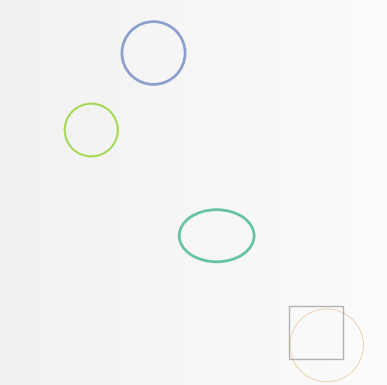[{"shape": "oval", "thickness": 2, "radius": 0.48, "center": [0.559, 0.388]}, {"shape": "circle", "thickness": 2, "radius": 0.41, "center": [0.396, 0.862]}, {"shape": "circle", "thickness": 1.5, "radius": 0.34, "center": [0.236, 0.662]}, {"shape": "circle", "thickness": 0.5, "radius": 0.47, "center": [0.843, 0.103]}, {"shape": "square", "thickness": 1, "radius": 0.35, "center": [0.816, 0.137]}]